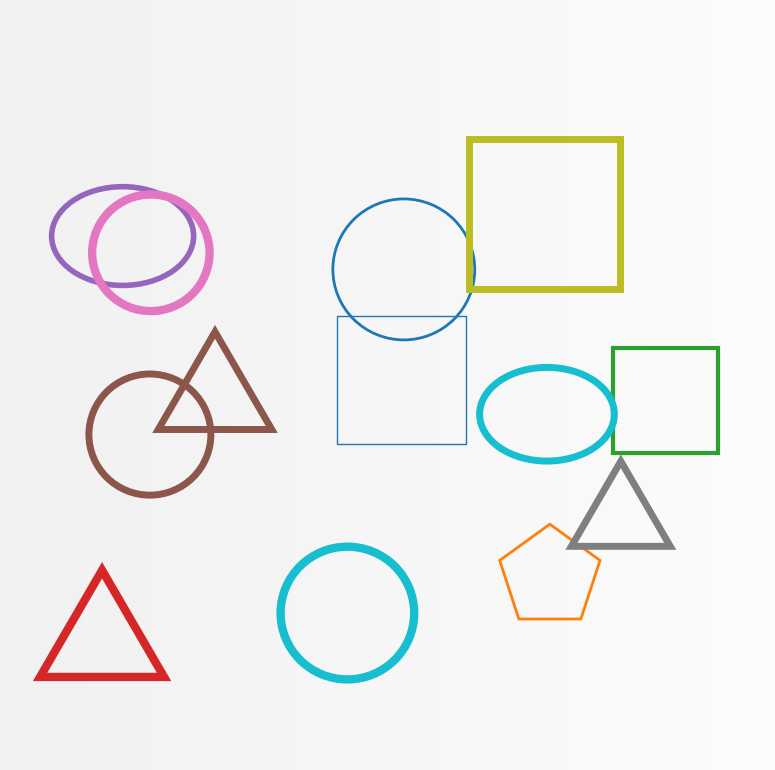[{"shape": "circle", "thickness": 1, "radius": 0.46, "center": [0.521, 0.65]}, {"shape": "square", "thickness": 0.5, "radius": 0.42, "center": [0.518, 0.506]}, {"shape": "pentagon", "thickness": 1, "radius": 0.34, "center": [0.709, 0.251]}, {"shape": "square", "thickness": 1.5, "radius": 0.34, "center": [0.859, 0.48]}, {"shape": "triangle", "thickness": 3, "radius": 0.46, "center": [0.132, 0.167]}, {"shape": "oval", "thickness": 2, "radius": 0.46, "center": [0.158, 0.693]}, {"shape": "circle", "thickness": 2.5, "radius": 0.39, "center": [0.193, 0.436]}, {"shape": "triangle", "thickness": 2.5, "radius": 0.42, "center": [0.277, 0.485]}, {"shape": "circle", "thickness": 3, "radius": 0.38, "center": [0.195, 0.672]}, {"shape": "triangle", "thickness": 2.5, "radius": 0.37, "center": [0.801, 0.327]}, {"shape": "square", "thickness": 2.5, "radius": 0.49, "center": [0.702, 0.722]}, {"shape": "oval", "thickness": 2.5, "radius": 0.43, "center": [0.706, 0.462]}, {"shape": "circle", "thickness": 3, "radius": 0.43, "center": [0.448, 0.204]}]